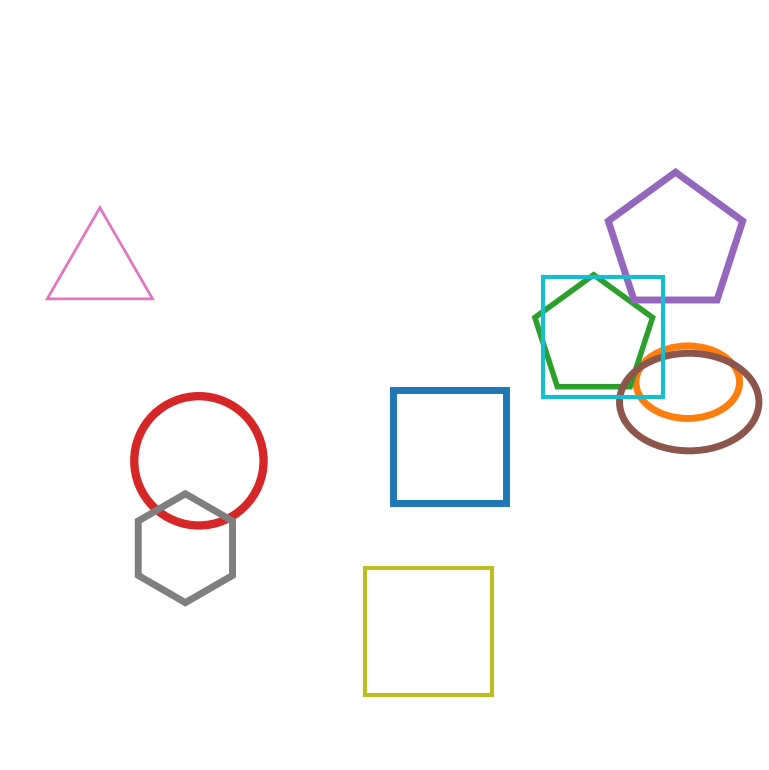[{"shape": "square", "thickness": 2.5, "radius": 0.37, "center": [0.584, 0.42]}, {"shape": "oval", "thickness": 2.5, "radius": 0.34, "center": [0.893, 0.504]}, {"shape": "pentagon", "thickness": 2, "radius": 0.4, "center": [0.771, 0.563]}, {"shape": "circle", "thickness": 3, "radius": 0.42, "center": [0.258, 0.402]}, {"shape": "pentagon", "thickness": 2.5, "radius": 0.46, "center": [0.877, 0.685]}, {"shape": "oval", "thickness": 2.5, "radius": 0.45, "center": [0.895, 0.478]}, {"shape": "triangle", "thickness": 1, "radius": 0.39, "center": [0.13, 0.651]}, {"shape": "hexagon", "thickness": 2.5, "radius": 0.35, "center": [0.241, 0.288]}, {"shape": "square", "thickness": 1.5, "radius": 0.41, "center": [0.557, 0.18]}, {"shape": "square", "thickness": 1.5, "radius": 0.39, "center": [0.783, 0.562]}]